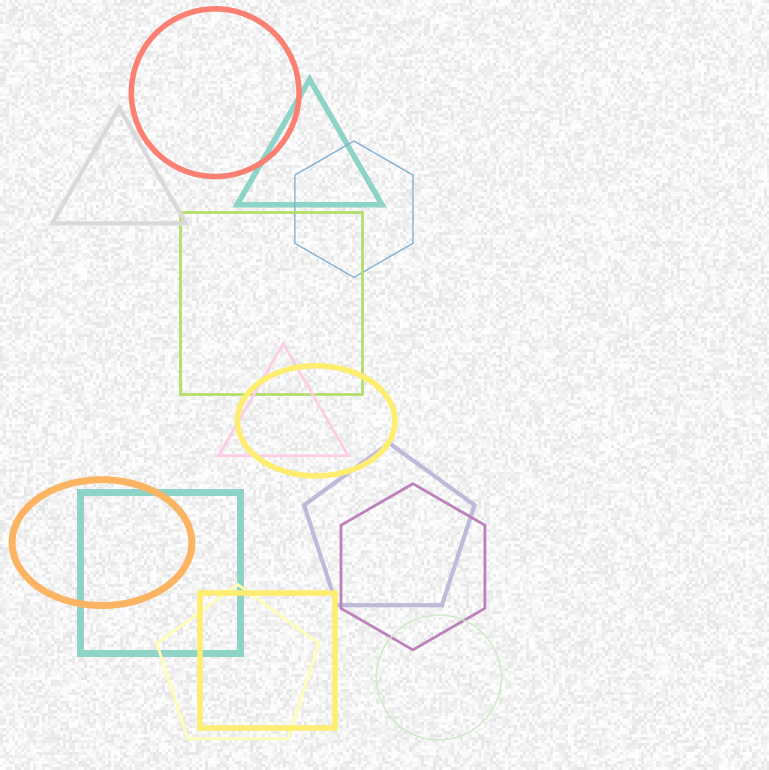[{"shape": "square", "thickness": 2.5, "radius": 0.52, "center": [0.208, 0.257]}, {"shape": "triangle", "thickness": 2, "radius": 0.54, "center": [0.402, 0.788]}, {"shape": "pentagon", "thickness": 1, "radius": 0.55, "center": [0.309, 0.13]}, {"shape": "pentagon", "thickness": 1.5, "radius": 0.58, "center": [0.506, 0.308]}, {"shape": "circle", "thickness": 2, "radius": 0.54, "center": [0.279, 0.88]}, {"shape": "hexagon", "thickness": 0.5, "radius": 0.44, "center": [0.46, 0.728]}, {"shape": "oval", "thickness": 2.5, "radius": 0.58, "center": [0.132, 0.295]}, {"shape": "square", "thickness": 1, "radius": 0.59, "center": [0.352, 0.606]}, {"shape": "triangle", "thickness": 1, "radius": 0.49, "center": [0.368, 0.457]}, {"shape": "triangle", "thickness": 1.5, "radius": 0.5, "center": [0.155, 0.76]}, {"shape": "hexagon", "thickness": 1, "radius": 0.54, "center": [0.536, 0.264]}, {"shape": "circle", "thickness": 0.5, "radius": 0.41, "center": [0.57, 0.12]}, {"shape": "oval", "thickness": 2, "radius": 0.51, "center": [0.411, 0.453]}, {"shape": "square", "thickness": 2, "radius": 0.44, "center": [0.347, 0.143]}]